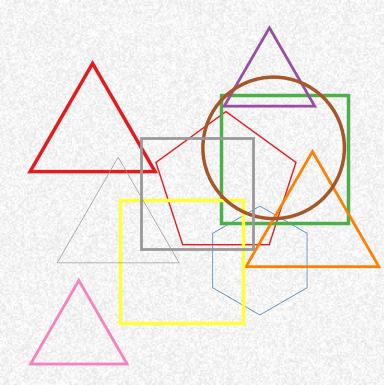[{"shape": "triangle", "thickness": 2.5, "radius": 0.94, "center": [0.24, 0.648]}, {"shape": "pentagon", "thickness": 1, "radius": 0.96, "center": [0.587, 0.519]}, {"shape": "hexagon", "thickness": 0.5, "radius": 0.71, "center": [0.675, 0.323]}, {"shape": "square", "thickness": 2.5, "radius": 0.83, "center": [0.74, 0.587]}, {"shape": "triangle", "thickness": 2, "radius": 0.68, "center": [0.7, 0.792]}, {"shape": "triangle", "thickness": 2, "radius": 1.0, "center": [0.812, 0.407]}, {"shape": "square", "thickness": 2.5, "radius": 0.8, "center": [0.472, 0.321]}, {"shape": "circle", "thickness": 2.5, "radius": 0.92, "center": [0.711, 0.616]}, {"shape": "triangle", "thickness": 2, "radius": 0.72, "center": [0.205, 0.127]}, {"shape": "triangle", "thickness": 0.5, "radius": 0.91, "center": [0.307, 0.409]}, {"shape": "square", "thickness": 2, "radius": 0.72, "center": [0.512, 0.498]}]